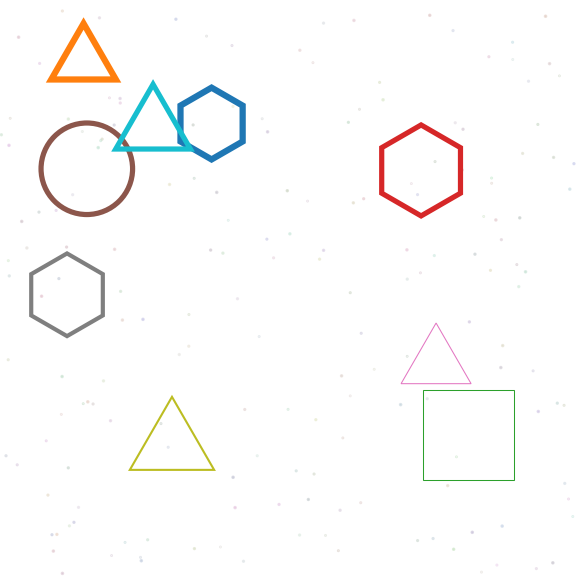[{"shape": "hexagon", "thickness": 3, "radius": 0.31, "center": [0.366, 0.785]}, {"shape": "triangle", "thickness": 3, "radius": 0.32, "center": [0.145, 0.894]}, {"shape": "square", "thickness": 0.5, "radius": 0.39, "center": [0.811, 0.246]}, {"shape": "hexagon", "thickness": 2.5, "radius": 0.39, "center": [0.729, 0.704]}, {"shape": "circle", "thickness": 2.5, "radius": 0.4, "center": [0.15, 0.707]}, {"shape": "triangle", "thickness": 0.5, "radius": 0.35, "center": [0.755, 0.37]}, {"shape": "hexagon", "thickness": 2, "radius": 0.36, "center": [0.116, 0.489]}, {"shape": "triangle", "thickness": 1, "radius": 0.42, "center": [0.298, 0.228]}, {"shape": "triangle", "thickness": 2.5, "radius": 0.37, "center": [0.265, 0.778]}]